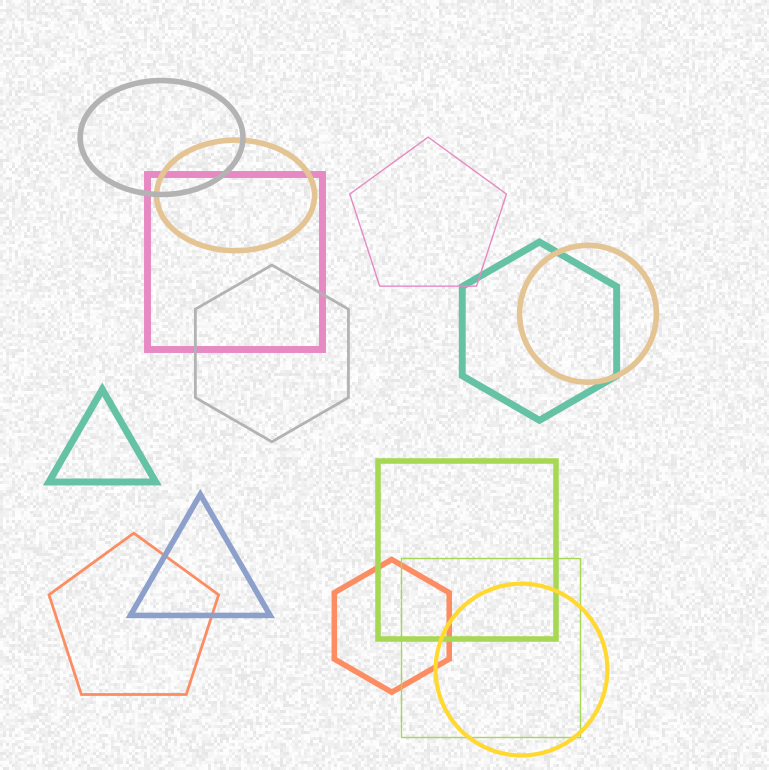[{"shape": "hexagon", "thickness": 2.5, "radius": 0.58, "center": [0.701, 0.57]}, {"shape": "triangle", "thickness": 2.5, "radius": 0.4, "center": [0.133, 0.414]}, {"shape": "hexagon", "thickness": 2, "radius": 0.43, "center": [0.509, 0.187]}, {"shape": "pentagon", "thickness": 1, "radius": 0.58, "center": [0.174, 0.192]}, {"shape": "triangle", "thickness": 2, "radius": 0.52, "center": [0.26, 0.253]}, {"shape": "pentagon", "thickness": 0.5, "radius": 0.53, "center": [0.556, 0.715]}, {"shape": "square", "thickness": 2.5, "radius": 0.57, "center": [0.304, 0.66]}, {"shape": "square", "thickness": 0.5, "radius": 0.58, "center": [0.637, 0.159]}, {"shape": "square", "thickness": 2, "radius": 0.58, "center": [0.607, 0.286]}, {"shape": "circle", "thickness": 1.5, "radius": 0.56, "center": [0.677, 0.13]}, {"shape": "circle", "thickness": 2, "radius": 0.44, "center": [0.764, 0.593]}, {"shape": "oval", "thickness": 2, "radius": 0.51, "center": [0.306, 0.746]}, {"shape": "oval", "thickness": 2, "radius": 0.53, "center": [0.21, 0.821]}, {"shape": "hexagon", "thickness": 1, "radius": 0.57, "center": [0.353, 0.541]}]